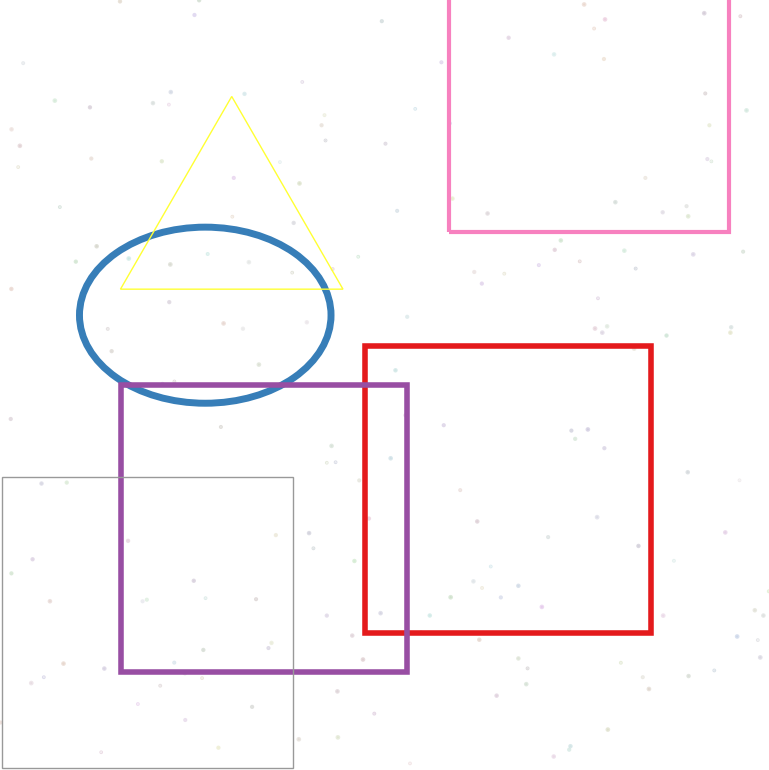[{"shape": "square", "thickness": 2, "radius": 0.93, "center": [0.66, 0.364]}, {"shape": "oval", "thickness": 2.5, "radius": 0.82, "center": [0.267, 0.591]}, {"shape": "square", "thickness": 2, "radius": 0.93, "center": [0.343, 0.314]}, {"shape": "triangle", "thickness": 0.5, "radius": 0.83, "center": [0.301, 0.708]}, {"shape": "square", "thickness": 1.5, "radius": 0.91, "center": [0.765, 0.88]}, {"shape": "square", "thickness": 0.5, "radius": 0.94, "center": [0.192, 0.192]}]